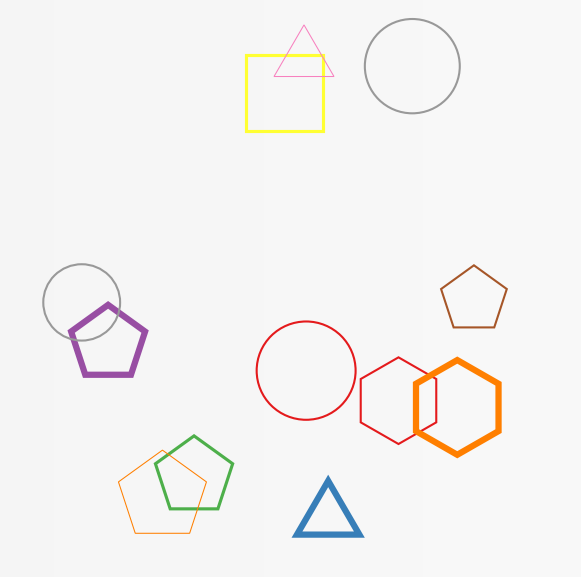[{"shape": "hexagon", "thickness": 1, "radius": 0.38, "center": [0.686, 0.305]}, {"shape": "circle", "thickness": 1, "radius": 0.43, "center": [0.527, 0.357]}, {"shape": "triangle", "thickness": 3, "radius": 0.31, "center": [0.565, 0.104]}, {"shape": "pentagon", "thickness": 1.5, "radius": 0.35, "center": [0.334, 0.175]}, {"shape": "pentagon", "thickness": 3, "radius": 0.33, "center": [0.186, 0.404]}, {"shape": "pentagon", "thickness": 0.5, "radius": 0.4, "center": [0.279, 0.14]}, {"shape": "hexagon", "thickness": 3, "radius": 0.41, "center": [0.787, 0.294]}, {"shape": "square", "thickness": 1.5, "radius": 0.33, "center": [0.489, 0.838]}, {"shape": "pentagon", "thickness": 1, "radius": 0.3, "center": [0.815, 0.48]}, {"shape": "triangle", "thickness": 0.5, "radius": 0.3, "center": [0.523, 0.896]}, {"shape": "circle", "thickness": 1, "radius": 0.33, "center": [0.141, 0.475]}, {"shape": "circle", "thickness": 1, "radius": 0.41, "center": [0.709, 0.885]}]